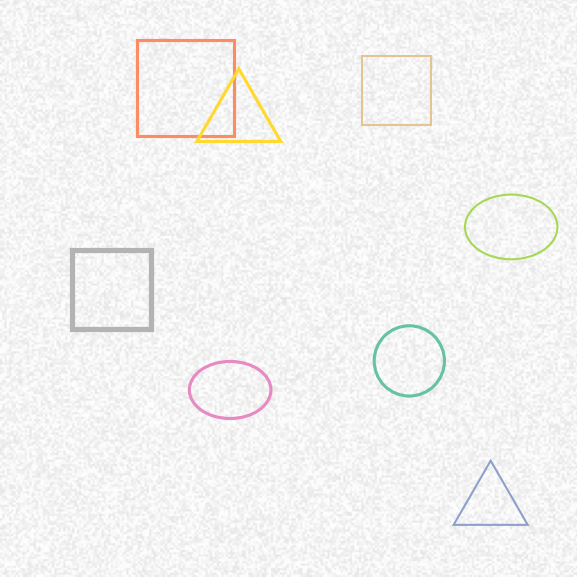[{"shape": "circle", "thickness": 1.5, "radius": 0.3, "center": [0.709, 0.374]}, {"shape": "square", "thickness": 1.5, "radius": 0.42, "center": [0.321, 0.847]}, {"shape": "triangle", "thickness": 1, "radius": 0.37, "center": [0.85, 0.127]}, {"shape": "oval", "thickness": 1.5, "radius": 0.35, "center": [0.398, 0.324]}, {"shape": "oval", "thickness": 1, "radius": 0.4, "center": [0.885, 0.606]}, {"shape": "triangle", "thickness": 1.5, "radius": 0.42, "center": [0.414, 0.796]}, {"shape": "square", "thickness": 1, "radius": 0.3, "center": [0.686, 0.842]}, {"shape": "square", "thickness": 2.5, "radius": 0.34, "center": [0.194, 0.497]}]